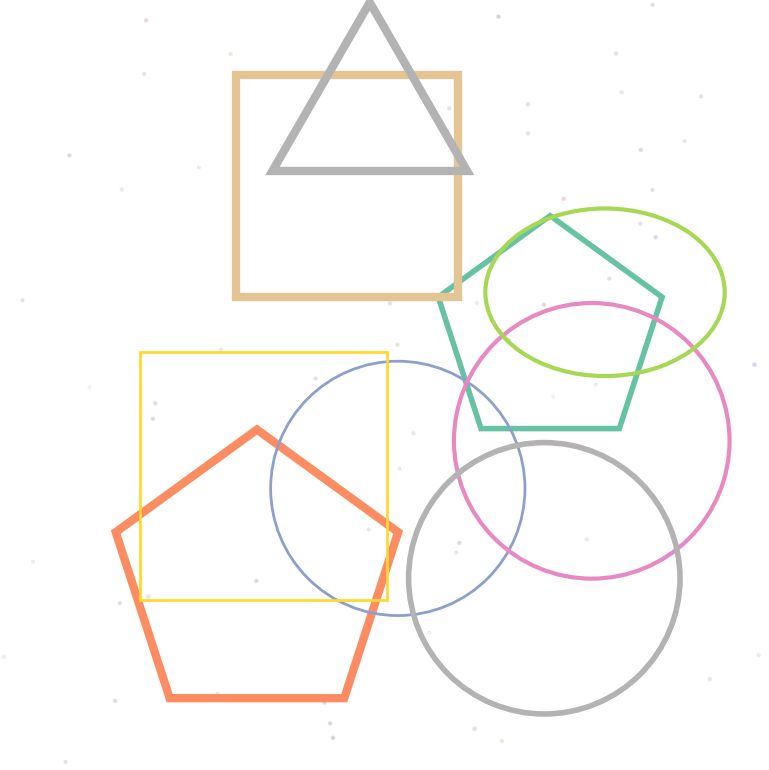[{"shape": "pentagon", "thickness": 2, "radius": 0.76, "center": [0.714, 0.567]}, {"shape": "pentagon", "thickness": 3, "radius": 0.96, "center": [0.334, 0.249]}, {"shape": "circle", "thickness": 1, "radius": 0.83, "center": [0.517, 0.366]}, {"shape": "circle", "thickness": 1.5, "radius": 0.89, "center": [0.768, 0.427]}, {"shape": "oval", "thickness": 1.5, "radius": 0.78, "center": [0.786, 0.62]}, {"shape": "square", "thickness": 1, "radius": 0.8, "center": [0.342, 0.382]}, {"shape": "square", "thickness": 3, "radius": 0.72, "center": [0.45, 0.759]}, {"shape": "circle", "thickness": 2, "radius": 0.88, "center": [0.707, 0.249]}, {"shape": "triangle", "thickness": 3, "radius": 0.73, "center": [0.48, 0.851]}]